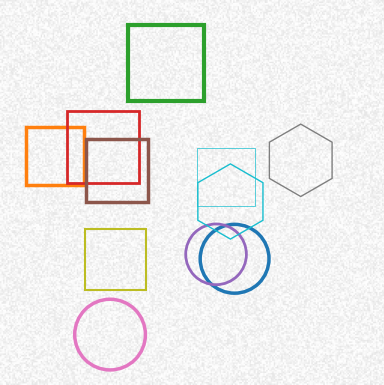[{"shape": "circle", "thickness": 2.5, "radius": 0.45, "center": [0.609, 0.328]}, {"shape": "square", "thickness": 2.5, "radius": 0.38, "center": [0.144, 0.594]}, {"shape": "square", "thickness": 3, "radius": 0.49, "center": [0.431, 0.837]}, {"shape": "square", "thickness": 2, "radius": 0.46, "center": [0.267, 0.618]}, {"shape": "circle", "thickness": 2, "radius": 0.39, "center": [0.561, 0.339]}, {"shape": "square", "thickness": 2.5, "radius": 0.41, "center": [0.304, 0.557]}, {"shape": "circle", "thickness": 2.5, "radius": 0.46, "center": [0.286, 0.131]}, {"shape": "hexagon", "thickness": 1, "radius": 0.47, "center": [0.781, 0.584]}, {"shape": "square", "thickness": 1.5, "radius": 0.4, "center": [0.3, 0.327]}, {"shape": "hexagon", "thickness": 1, "radius": 0.49, "center": [0.598, 0.477]}, {"shape": "square", "thickness": 0.5, "radius": 0.38, "center": [0.588, 0.54]}]